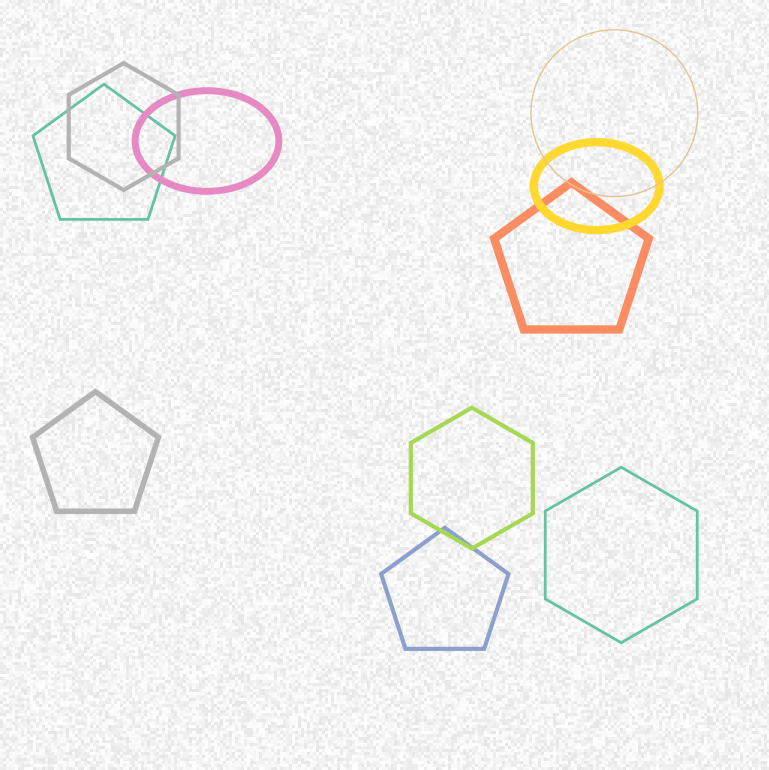[{"shape": "hexagon", "thickness": 1, "radius": 0.57, "center": [0.807, 0.279]}, {"shape": "pentagon", "thickness": 1, "radius": 0.49, "center": [0.135, 0.794]}, {"shape": "pentagon", "thickness": 3, "radius": 0.53, "center": [0.742, 0.658]}, {"shape": "pentagon", "thickness": 1.5, "radius": 0.43, "center": [0.578, 0.228]}, {"shape": "oval", "thickness": 2.5, "radius": 0.47, "center": [0.269, 0.817]}, {"shape": "hexagon", "thickness": 1.5, "radius": 0.46, "center": [0.613, 0.379]}, {"shape": "oval", "thickness": 3, "radius": 0.41, "center": [0.775, 0.758]}, {"shape": "circle", "thickness": 0.5, "radius": 0.54, "center": [0.798, 0.853]}, {"shape": "pentagon", "thickness": 2, "radius": 0.43, "center": [0.124, 0.406]}, {"shape": "hexagon", "thickness": 1.5, "radius": 0.41, "center": [0.161, 0.836]}]